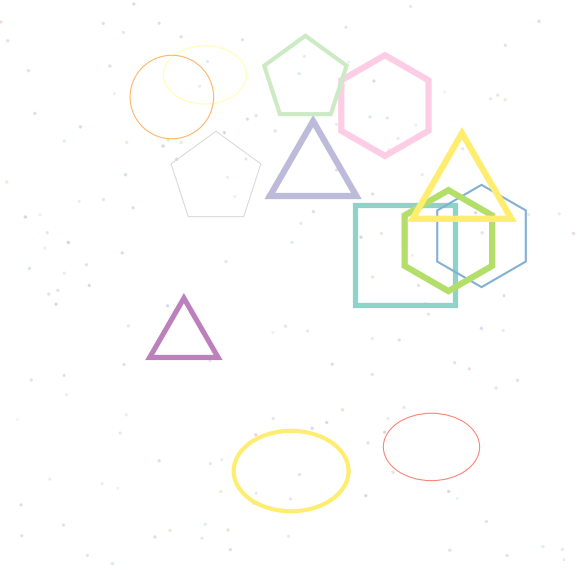[{"shape": "square", "thickness": 2.5, "radius": 0.43, "center": [0.701, 0.557]}, {"shape": "oval", "thickness": 0.5, "radius": 0.36, "center": [0.355, 0.869]}, {"shape": "triangle", "thickness": 3, "radius": 0.43, "center": [0.542, 0.703]}, {"shape": "oval", "thickness": 0.5, "radius": 0.42, "center": [0.747, 0.225]}, {"shape": "hexagon", "thickness": 1, "radius": 0.44, "center": [0.834, 0.59]}, {"shape": "circle", "thickness": 0.5, "radius": 0.36, "center": [0.298, 0.831]}, {"shape": "hexagon", "thickness": 3, "radius": 0.44, "center": [0.776, 0.582]}, {"shape": "hexagon", "thickness": 3, "radius": 0.44, "center": [0.667, 0.816]}, {"shape": "pentagon", "thickness": 0.5, "radius": 0.41, "center": [0.374, 0.69]}, {"shape": "triangle", "thickness": 2.5, "radius": 0.34, "center": [0.318, 0.414]}, {"shape": "pentagon", "thickness": 2, "radius": 0.38, "center": [0.529, 0.862]}, {"shape": "triangle", "thickness": 3, "radius": 0.49, "center": [0.8, 0.67]}, {"shape": "oval", "thickness": 2, "radius": 0.5, "center": [0.504, 0.183]}]